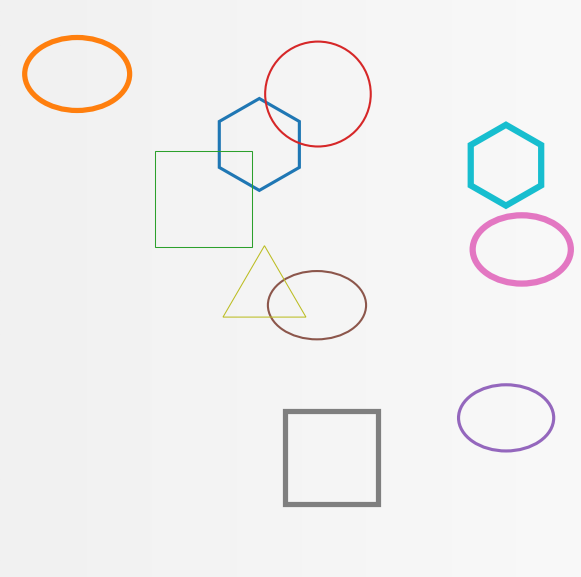[{"shape": "hexagon", "thickness": 1.5, "radius": 0.4, "center": [0.446, 0.749]}, {"shape": "oval", "thickness": 2.5, "radius": 0.45, "center": [0.133, 0.871]}, {"shape": "square", "thickness": 0.5, "radius": 0.41, "center": [0.35, 0.655]}, {"shape": "circle", "thickness": 1, "radius": 0.45, "center": [0.547, 0.836]}, {"shape": "oval", "thickness": 1.5, "radius": 0.41, "center": [0.871, 0.276]}, {"shape": "oval", "thickness": 1, "radius": 0.42, "center": [0.545, 0.471]}, {"shape": "oval", "thickness": 3, "radius": 0.42, "center": [0.898, 0.567]}, {"shape": "square", "thickness": 2.5, "radius": 0.4, "center": [0.57, 0.207]}, {"shape": "triangle", "thickness": 0.5, "radius": 0.41, "center": [0.455, 0.491]}, {"shape": "hexagon", "thickness": 3, "radius": 0.35, "center": [0.87, 0.713]}]